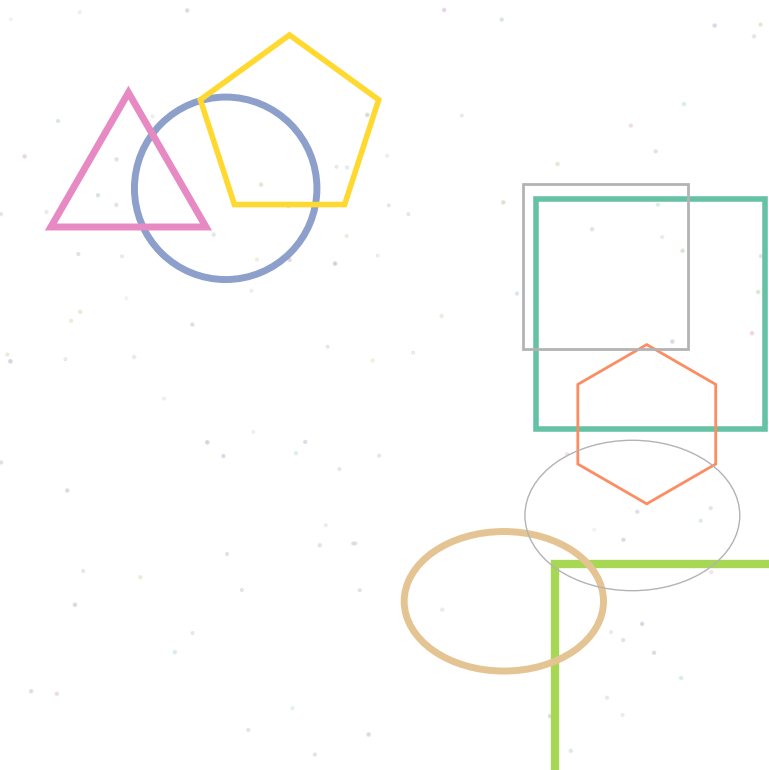[{"shape": "square", "thickness": 2, "radius": 0.75, "center": [0.845, 0.592]}, {"shape": "hexagon", "thickness": 1, "radius": 0.52, "center": [0.84, 0.449]}, {"shape": "circle", "thickness": 2.5, "radius": 0.59, "center": [0.293, 0.755]}, {"shape": "triangle", "thickness": 2.5, "radius": 0.58, "center": [0.167, 0.763]}, {"shape": "square", "thickness": 3, "radius": 0.73, "center": [0.866, 0.122]}, {"shape": "pentagon", "thickness": 2, "radius": 0.61, "center": [0.376, 0.833]}, {"shape": "oval", "thickness": 2.5, "radius": 0.65, "center": [0.654, 0.219]}, {"shape": "oval", "thickness": 0.5, "radius": 0.7, "center": [0.821, 0.331]}, {"shape": "square", "thickness": 1, "radius": 0.54, "center": [0.787, 0.653]}]